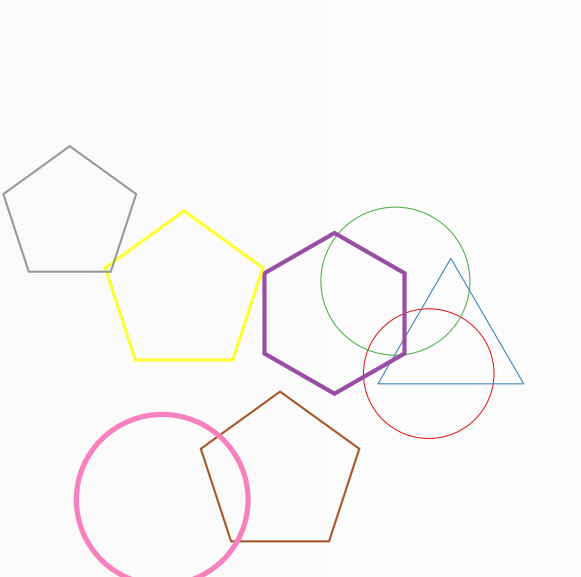[{"shape": "circle", "thickness": 0.5, "radius": 0.56, "center": [0.738, 0.352]}, {"shape": "triangle", "thickness": 0.5, "radius": 0.72, "center": [0.776, 0.407]}, {"shape": "circle", "thickness": 0.5, "radius": 0.64, "center": [0.68, 0.512]}, {"shape": "hexagon", "thickness": 2, "radius": 0.7, "center": [0.575, 0.457]}, {"shape": "pentagon", "thickness": 1.5, "radius": 0.71, "center": [0.317, 0.491]}, {"shape": "pentagon", "thickness": 1, "radius": 0.72, "center": [0.482, 0.178]}, {"shape": "circle", "thickness": 2.5, "radius": 0.74, "center": [0.279, 0.134]}, {"shape": "pentagon", "thickness": 1, "radius": 0.6, "center": [0.12, 0.626]}]